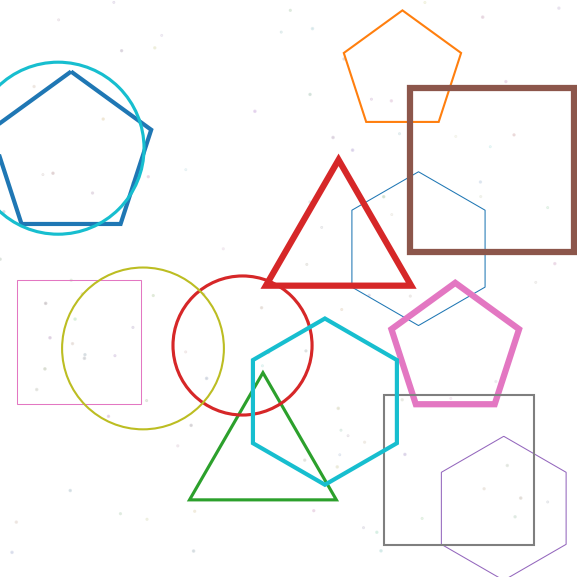[{"shape": "pentagon", "thickness": 2, "radius": 0.73, "center": [0.123, 0.729]}, {"shape": "hexagon", "thickness": 0.5, "radius": 0.67, "center": [0.725, 0.569]}, {"shape": "pentagon", "thickness": 1, "radius": 0.53, "center": [0.697, 0.874]}, {"shape": "triangle", "thickness": 1.5, "radius": 0.73, "center": [0.455, 0.207]}, {"shape": "circle", "thickness": 1.5, "radius": 0.6, "center": [0.42, 0.401]}, {"shape": "triangle", "thickness": 3, "radius": 0.73, "center": [0.586, 0.577]}, {"shape": "hexagon", "thickness": 0.5, "radius": 0.62, "center": [0.872, 0.119]}, {"shape": "square", "thickness": 3, "radius": 0.71, "center": [0.853, 0.705]}, {"shape": "pentagon", "thickness": 3, "radius": 0.58, "center": [0.788, 0.393]}, {"shape": "square", "thickness": 0.5, "radius": 0.54, "center": [0.136, 0.407]}, {"shape": "square", "thickness": 1, "radius": 0.65, "center": [0.795, 0.185]}, {"shape": "circle", "thickness": 1, "radius": 0.7, "center": [0.248, 0.396]}, {"shape": "hexagon", "thickness": 2, "radius": 0.72, "center": [0.563, 0.304]}, {"shape": "circle", "thickness": 1.5, "radius": 0.74, "center": [0.101, 0.743]}]